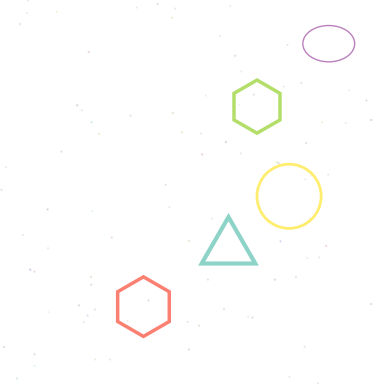[{"shape": "triangle", "thickness": 3, "radius": 0.4, "center": [0.594, 0.356]}, {"shape": "hexagon", "thickness": 2.5, "radius": 0.39, "center": [0.373, 0.204]}, {"shape": "hexagon", "thickness": 2.5, "radius": 0.34, "center": [0.668, 0.723]}, {"shape": "oval", "thickness": 1, "radius": 0.34, "center": [0.854, 0.887]}, {"shape": "circle", "thickness": 2, "radius": 0.42, "center": [0.751, 0.49]}]